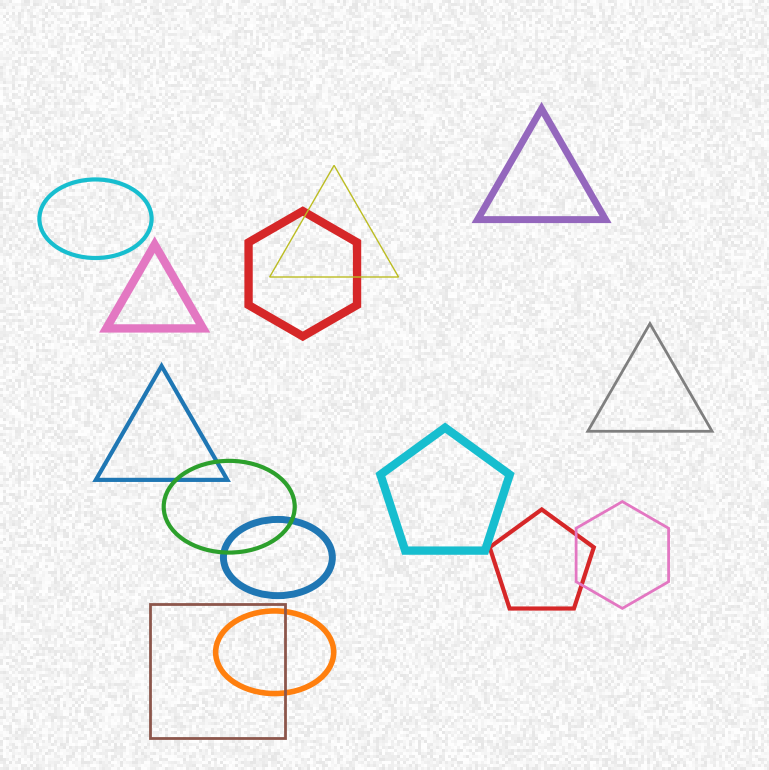[{"shape": "triangle", "thickness": 1.5, "radius": 0.49, "center": [0.21, 0.426]}, {"shape": "oval", "thickness": 2.5, "radius": 0.35, "center": [0.361, 0.276]}, {"shape": "oval", "thickness": 2, "radius": 0.38, "center": [0.357, 0.153]}, {"shape": "oval", "thickness": 1.5, "radius": 0.43, "center": [0.298, 0.342]}, {"shape": "hexagon", "thickness": 3, "radius": 0.41, "center": [0.393, 0.645]}, {"shape": "pentagon", "thickness": 1.5, "radius": 0.36, "center": [0.704, 0.267]}, {"shape": "triangle", "thickness": 2.5, "radius": 0.48, "center": [0.703, 0.763]}, {"shape": "square", "thickness": 1, "radius": 0.44, "center": [0.282, 0.129]}, {"shape": "hexagon", "thickness": 1, "radius": 0.35, "center": [0.808, 0.279]}, {"shape": "triangle", "thickness": 3, "radius": 0.36, "center": [0.201, 0.61]}, {"shape": "triangle", "thickness": 1, "radius": 0.47, "center": [0.844, 0.486]}, {"shape": "triangle", "thickness": 0.5, "radius": 0.48, "center": [0.434, 0.689]}, {"shape": "oval", "thickness": 1.5, "radius": 0.36, "center": [0.124, 0.716]}, {"shape": "pentagon", "thickness": 3, "radius": 0.44, "center": [0.578, 0.356]}]